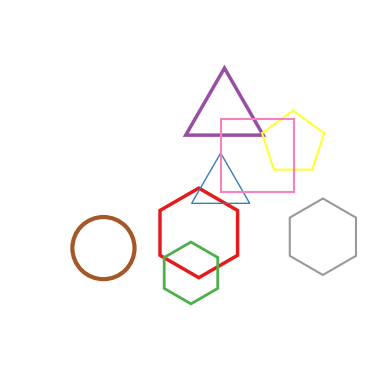[{"shape": "hexagon", "thickness": 2.5, "radius": 0.58, "center": [0.516, 0.395]}, {"shape": "triangle", "thickness": 1, "radius": 0.44, "center": [0.573, 0.515]}, {"shape": "hexagon", "thickness": 2, "radius": 0.4, "center": [0.496, 0.291]}, {"shape": "triangle", "thickness": 2.5, "radius": 0.58, "center": [0.583, 0.707]}, {"shape": "pentagon", "thickness": 1.5, "radius": 0.42, "center": [0.761, 0.628]}, {"shape": "circle", "thickness": 3, "radius": 0.4, "center": [0.269, 0.356]}, {"shape": "square", "thickness": 1.5, "radius": 0.47, "center": [0.669, 0.596]}, {"shape": "hexagon", "thickness": 1.5, "radius": 0.5, "center": [0.839, 0.385]}]